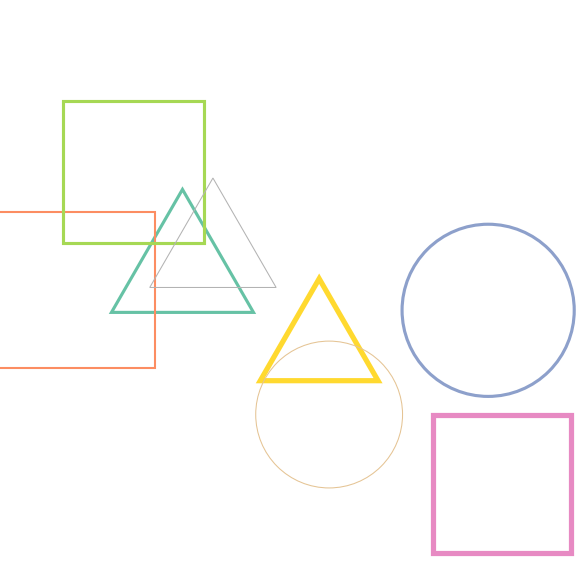[{"shape": "triangle", "thickness": 1.5, "radius": 0.71, "center": [0.316, 0.529]}, {"shape": "square", "thickness": 1, "radius": 0.68, "center": [0.133, 0.497]}, {"shape": "circle", "thickness": 1.5, "radius": 0.75, "center": [0.845, 0.462]}, {"shape": "square", "thickness": 2.5, "radius": 0.59, "center": [0.869, 0.161]}, {"shape": "square", "thickness": 1.5, "radius": 0.61, "center": [0.231, 0.701]}, {"shape": "triangle", "thickness": 2.5, "radius": 0.59, "center": [0.553, 0.399]}, {"shape": "circle", "thickness": 0.5, "radius": 0.64, "center": [0.57, 0.281]}, {"shape": "triangle", "thickness": 0.5, "radius": 0.63, "center": [0.369, 0.565]}]